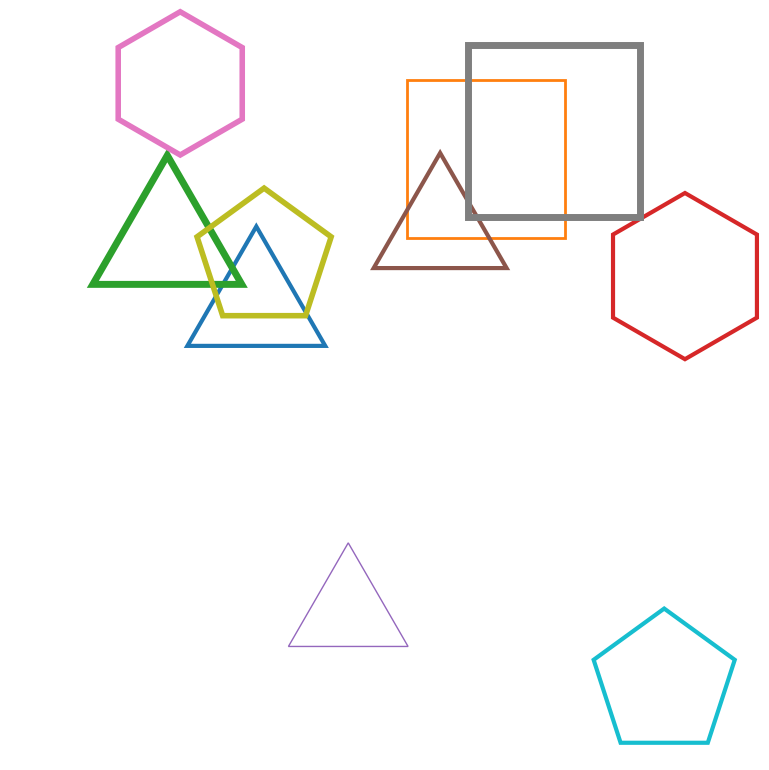[{"shape": "triangle", "thickness": 1.5, "radius": 0.52, "center": [0.333, 0.602]}, {"shape": "square", "thickness": 1, "radius": 0.51, "center": [0.632, 0.793]}, {"shape": "triangle", "thickness": 2.5, "radius": 0.56, "center": [0.217, 0.687]}, {"shape": "hexagon", "thickness": 1.5, "radius": 0.54, "center": [0.89, 0.641]}, {"shape": "triangle", "thickness": 0.5, "radius": 0.45, "center": [0.452, 0.205]}, {"shape": "triangle", "thickness": 1.5, "radius": 0.5, "center": [0.572, 0.702]}, {"shape": "hexagon", "thickness": 2, "radius": 0.46, "center": [0.234, 0.892]}, {"shape": "square", "thickness": 2.5, "radius": 0.56, "center": [0.72, 0.83]}, {"shape": "pentagon", "thickness": 2, "radius": 0.46, "center": [0.343, 0.664]}, {"shape": "pentagon", "thickness": 1.5, "radius": 0.48, "center": [0.863, 0.113]}]